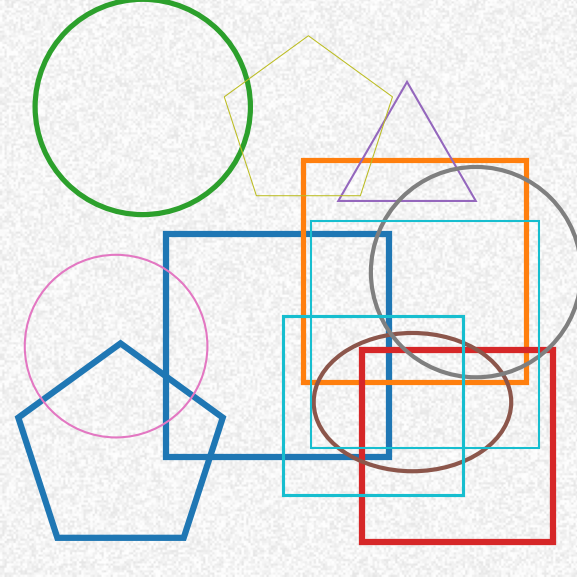[{"shape": "square", "thickness": 3, "radius": 0.97, "center": [0.481, 0.401]}, {"shape": "pentagon", "thickness": 3, "radius": 0.93, "center": [0.209, 0.218]}, {"shape": "square", "thickness": 2.5, "radius": 0.96, "center": [0.717, 0.53]}, {"shape": "circle", "thickness": 2.5, "radius": 0.93, "center": [0.247, 0.814]}, {"shape": "square", "thickness": 3, "radius": 0.83, "center": [0.792, 0.227]}, {"shape": "triangle", "thickness": 1, "radius": 0.69, "center": [0.705, 0.72]}, {"shape": "oval", "thickness": 2, "radius": 0.86, "center": [0.714, 0.303]}, {"shape": "circle", "thickness": 1, "radius": 0.79, "center": [0.201, 0.4]}, {"shape": "circle", "thickness": 2, "radius": 0.91, "center": [0.824, 0.528]}, {"shape": "pentagon", "thickness": 0.5, "radius": 0.77, "center": [0.534, 0.784]}, {"shape": "square", "thickness": 1.5, "radius": 0.78, "center": [0.646, 0.297]}, {"shape": "square", "thickness": 1, "radius": 0.98, "center": [0.736, 0.42]}]